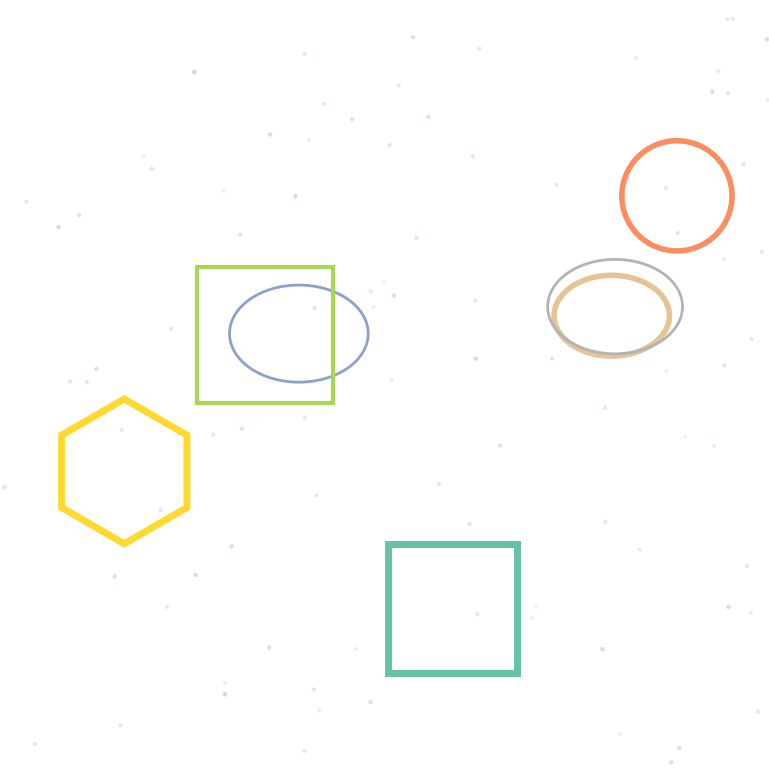[{"shape": "square", "thickness": 2.5, "radius": 0.42, "center": [0.587, 0.21]}, {"shape": "circle", "thickness": 2, "radius": 0.36, "center": [0.879, 0.746]}, {"shape": "oval", "thickness": 1, "radius": 0.45, "center": [0.388, 0.567]}, {"shape": "square", "thickness": 1.5, "radius": 0.44, "center": [0.344, 0.565]}, {"shape": "hexagon", "thickness": 2.5, "radius": 0.47, "center": [0.161, 0.388]}, {"shape": "oval", "thickness": 2, "radius": 0.37, "center": [0.795, 0.59]}, {"shape": "oval", "thickness": 1, "radius": 0.44, "center": [0.799, 0.602]}]